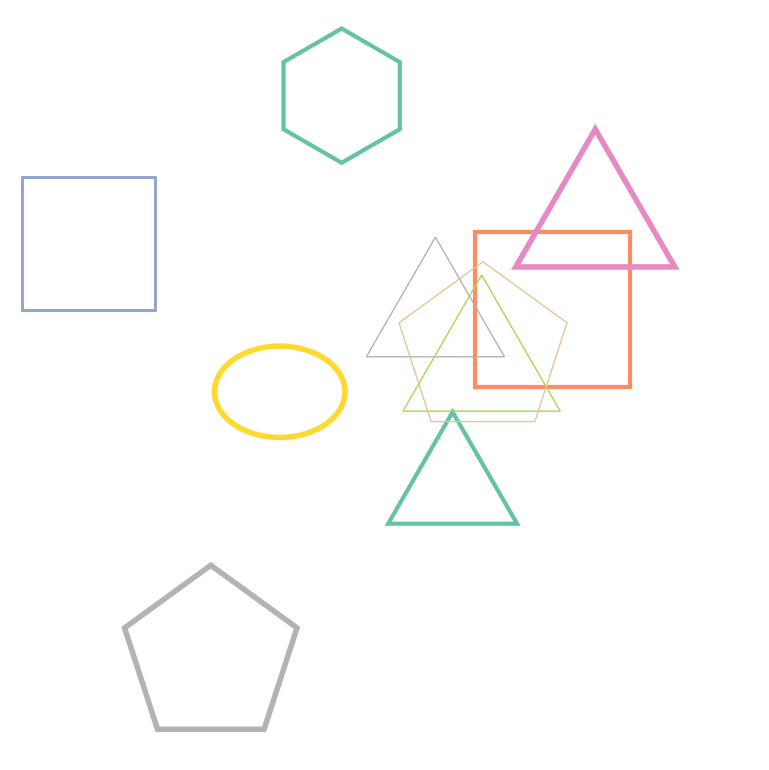[{"shape": "triangle", "thickness": 1.5, "radius": 0.48, "center": [0.588, 0.368]}, {"shape": "hexagon", "thickness": 1.5, "radius": 0.44, "center": [0.444, 0.876]}, {"shape": "square", "thickness": 1.5, "radius": 0.5, "center": [0.718, 0.598]}, {"shape": "square", "thickness": 1, "radius": 0.43, "center": [0.115, 0.684]}, {"shape": "triangle", "thickness": 2, "radius": 0.6, "center": [0.773, 0.713]}, {"shape": "triangle", "thickness": 0.5, "radius": 0.59, "center": [0.625, 0.525]}, {"shape": "oval", "thickness": 2, "radius": 0.42, "center": [0.363, 0.491]}, {"shape": "pentagon", "thickness": 0.5, "radius": 0.57, "center": [0.627, 0.545]}, {"shape": "triangle", "thickness": 0.5, "radius": 0.52, "center": [0.565, 0.588]}, {"shape": "pentagon", "thickness": 2, "radius": 0.59, "center": [0.274, 0.148]}]